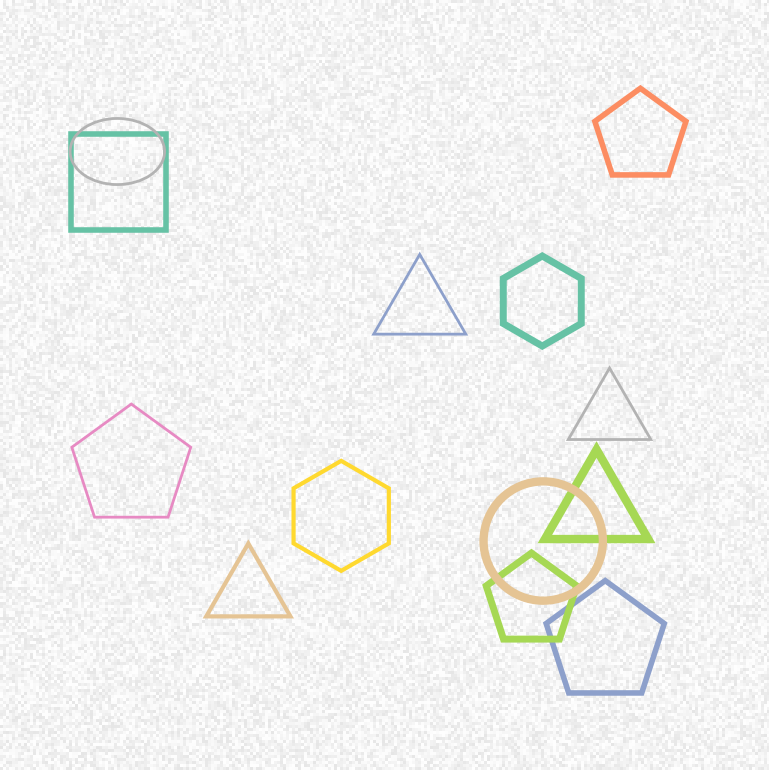[{"shape": "hexagon", "thickness": 2.5, "radius": 0.29, "center": [0.704, 0.609]}, {"shape": "square", "thickness": 2, "radius": 0.31, "center": [0.154, 0.764]}, {"shape": "pentagon", "thickness": 2, "radius": 0.31, "center": [0.832, 0.823]}, {"shape": "triangle", "thickness": 1, "radius": 0.35, "center": [0.545, 0.601]}, {"shape": "pentagon", "thickness": 2, "radius": 0.4, "center": [0.786, 0.165]}, {"shape": "pentagon", "thickness": 1, "radius": 0.41, "center": [0.171, 0.394]}, {"shape": "pentagon", "thickness": 2.5, "radius": 0.31, "center": [0.69, 0.22]}, {"shape": "triangle", "thickness": 3, "radius": 0.39, "center": [0.775, 0.339]}, {"shape": "hexagon", "thickness": 1.5, "radius": 0.36, "center": [0.443, 0.33]}, {"shape": "circle", "thickness": 3, "radius": 0.39, "center": [0.706, 0.297]}, {"shape": "triangle", "thickness": 1.5, "radius": 0.32, "center": [0.323, 0.231]}, {"shape": "oval", "thickness": 1, "radius": 0.31, "center": [0.152, 0.803]}, {"shape": "triangle", "thickness": 1, "radius": 0.31, "center": [0.792, 0.46]}]